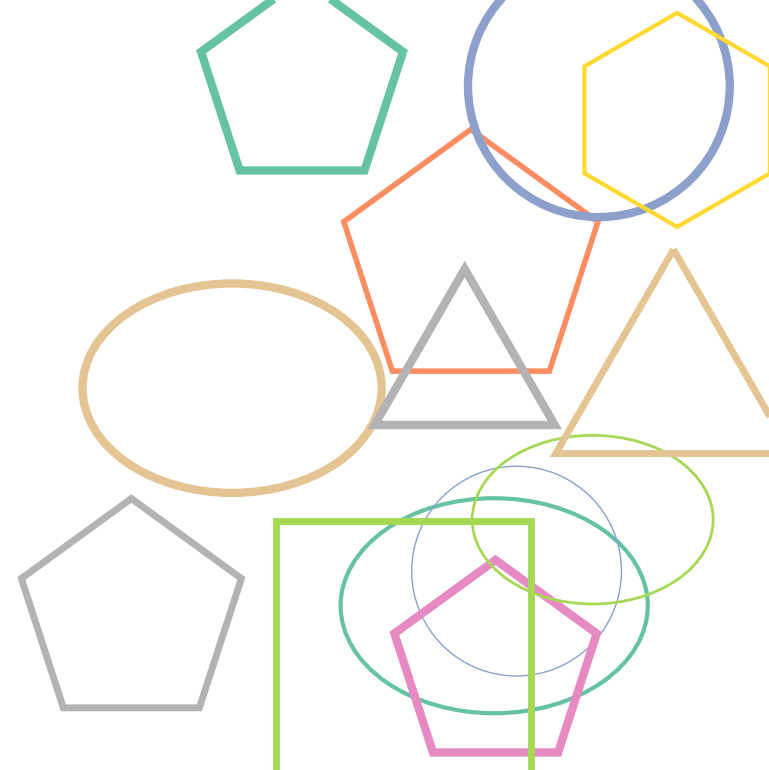[{"shape": "oval", "thickness": 1.5, "radius": 1.0, "center": [0.642, 0.213]}, {"shape": "pentagon", "thickness": 3, "radius": 0.69, "center": [0.392, 0.89]}, {"shape": "pentagon", "thickness": 2, "radius": 0.87, "center": [0.612, 0.658]}, {"shape": "circle", "thickness": 0.5, "radius": 0.68, "center": [0.671, 0.258]}, {"shape": "circle", "thickness": 3, "radius": 0.85, "center": [0.778, 0.888]}, {"shape": "pentagon", "thickness": 3, "radius": 0.69, "center": [0.644, 0.135]}, {"shape": "oval", "thickness": 1, "radius": 0.78, "center": [0.77, 0.325]}, {"shape": "square", "thickness": 2.5, "radius": 0.83, "center": [0.524, 0.159]}, {"shape": "hexagon", "thickness": 1.5, "radius": 0.69, "center": [0.879, 0.844]}, {"shape": "triangle", "thickness": 2.5, "radius": 0.88, "center": [0.875, 0.499]}, {"shape": "oval", "thickness": 3, "radius": 0.97, "center": [0.301, 0.496]}, {"shape": "triangle", "thickness": 3, "radius": 0.68, "center": [0.603, 0.516]}, {"shape": "pentagon", "thickness": 2.5, "radius": 0.75, "center": [0.171, 0.202]}]